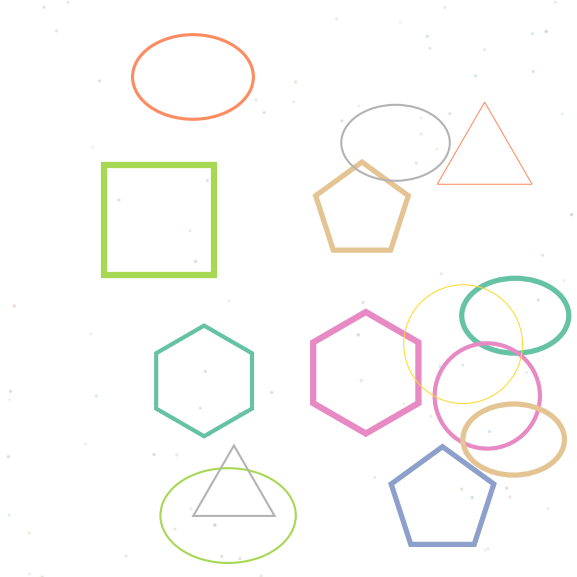[{"shape": "oval", "thickness": 2.5, "radius": 0.46, "center": [0.892, 0.452]}, {"shape": "hexagon", "thickness": 2, "radius": 0.48, "center": [0.353, 0.34]}, {"shape": "oval", "thickness": 1.5, "radius": 0.52, "center": [0.334, 0.866]}, {"shape": "triangle", "thickness": 0.5, "radius": 0.47, "center": [0.839, 0.727]}, {"shape": "pentagon", "thickness": 2.5, "radius": 0.47, "center": [0.766, 0.132]}, {"shape": "hexagon", "thickness": 3, "radius": 0.53, "center": [0.633, 0.354]}, {"shape": "circle", "thickness": 2, "radius": 0.46, "center": [0.844, 0.313]}, {"shape": "oval", "thickness": 1, "radius": 0.59, "center": [0.395, 0.106]}, {"shape": "square", "thickness": 3, "radius": 0.48, "center": [0.276, 0.618]}, {"shape": "circle", "thickness": 0.5, "radius": 0.51, "center": [0.802, 0.403]}, {"shape": "pentagon", "thickness": 2.5, "radius": 0.42, "center": [0.627, 0.634]}, {"shape": "oval", "thickness": 2.5, "radius": 0.44, "center": [0.89, 0.238]}, {"shape": "oval", "thickness": 1, "radius": 0.47, "center": [0.685, 0.752]}, {"shape": "triangle", "thickness": 1, "radius": 0.41, "center": [0.405, 0.146]}]